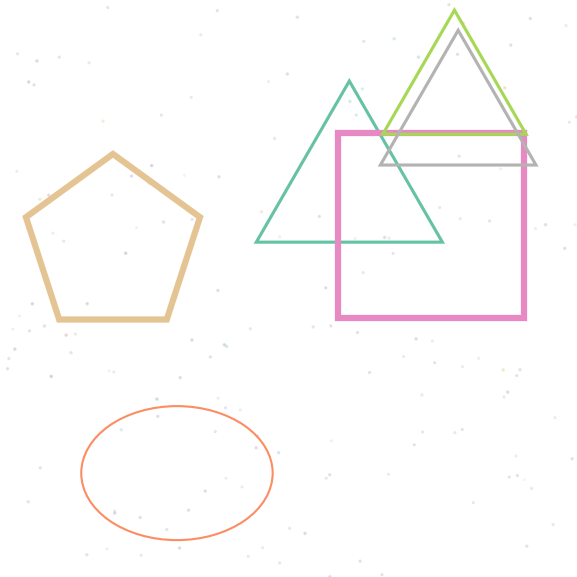[{"shape": "triangle", "thickness": 1.5, "radius": 0.93, "center": [0.605, 0.673]}, {"shape": "oval", "thickness": 1, "radius": 0.83, "center": [0.306, 0.18]}, {"shape": "square", "thickness": 3, "radius": 0.8, "center": [0.746, 0.608]}, {"shape": "triangle", "thickness": 1.5, "radius": 0.72, "center": [0.787, 0.838]}, {"shape": "pentagon", "thickness": 3, "radius": 0.79, "center": [0.196, 0.574]}, {"shape": "triangle", "thickness": 1.5, "radius": 0.78, "center": [0.793, 0.791]}]